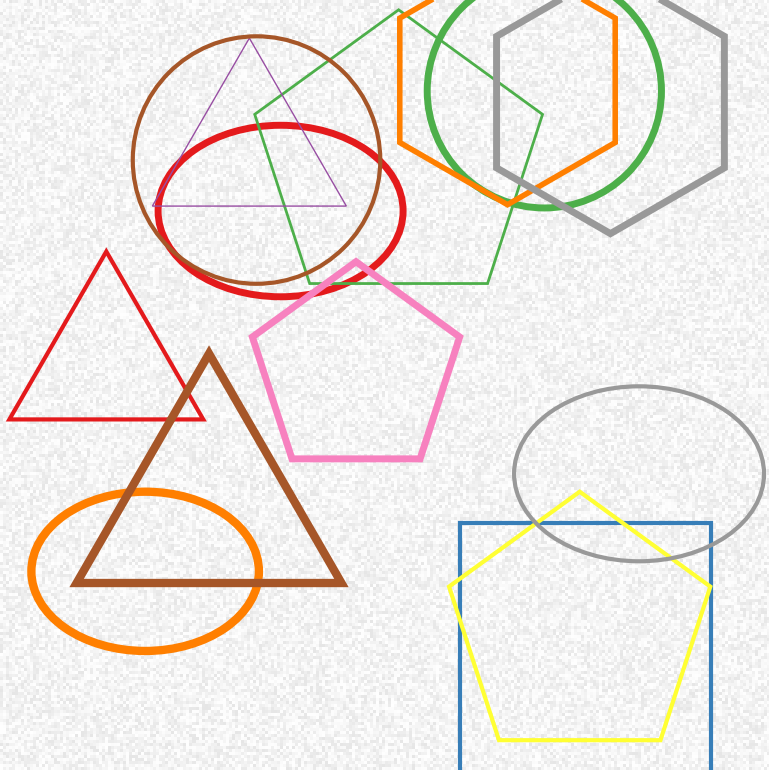[{"shape": "oval", "thickness": 2.5, "radius": 0.8, "center": [0.364, 0.726]}, {"shape": "triangle", "thickness": 1.5, "radius": 0.73, "center": [0.138, 0.528]}, {"shape": "square", "thickness": 1.5, "radius": 0.82, "center": [0.76, 0.157]}, {"shape": "circle", "thickness": 2.5, "radius": 0.76, "center": [0.707, 0.882]}, {"shape": "pentagon", "thickness": 1, "radius": 0.98, "center": [0.518, 0.791]}, {"shape": "triangle", "thickness": 0.5, "radius": 0.73, "center": [0.324, 0.805]}, {"shape": "hexagon", "thickness": 2, "radius": 0.81, "center": [0.659, 0.896]}, {"shape": "oval", "thickness": 3, "radius": 0.74, "center": [0.189, 0.258]}, {"shape": "pentagon", "thickness": 1.5, "radius": 0.89, "center": [0.753, 0.183]}, {"shape": "triangle", "thickness": 3, "radius": 0.99, "center": [0.271, 0.342]}, {"shape": "circle", "thickness": 1.5, "radius": 0.8, "center": [0.333, 0.792]}, {"shape": "pentagon", "thickness": 2.5, "radius": 0.71, "center": [0.462, 0.519]}, {"shape": "oval", "thickness": 1.5, "radius": 0.81, "center": [0.83, 0.385]}, {"shape": "hexagon", "thickness": 2.5, "radius": 0.85, "center": [0.793, 0.867]}]